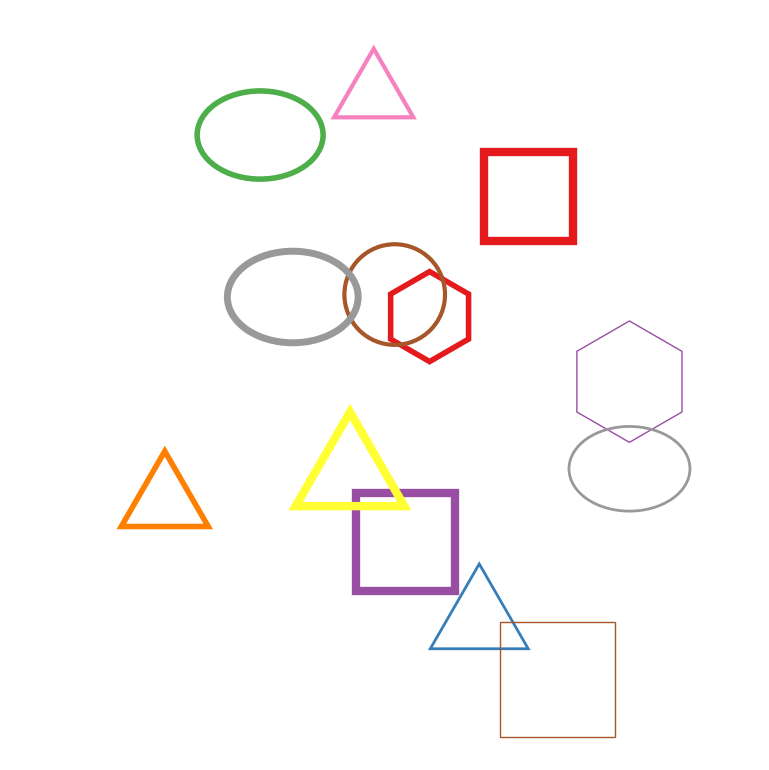[{"shape": "square", "thickness": 3, "radius": 0.29, "center": [0.687, 0.745]}, {"shape": "hexagon", "thickness": 2, "radius": 0.29, "center": [0.558, 0.589]}, {"shape": "triangle", "thickness": 1, "radius": 0.37, "center": [0.622, 0.194]}, {"shape": "oval", "thickness": 2, "radius": 0.41, "center": [0.338, 0.825]}, {"shape": "hexagon", "thickness": 0.5, "radius": 0.39, "center": [0.817, 0.504]}, {"shape": "square", "thickness": 3, "radius": 0.32, "center": [0.527, 0.296]}, {"shape": "triangle", "thickness": 2, "radius": 0.33, "center": [0.214, 0.349]}, {"shape": "triangle", "thickness": 3, "radius": 0.41, "center": [0.455, 0.383]}, {"shape": "square", "thickness": 0.5, "radius": 0.37, "center": [0.724, 0.118]}, {"shape": "circle", "thickness": 1.5, "radius": 0.33, "center": [0.513, 0.617]}, {"shape": "triangle", "thickness": 1.5, "radius": 0.3, "center": [0.485, 0.877]}, {"shape": "oval", "thickness": 1, "radius": 0.39, "center": [0.817, 0.391]}, {"shape": "oval", "thickness": 2.5, "radius": 0.42, "center": [0.38, 0.614]}]